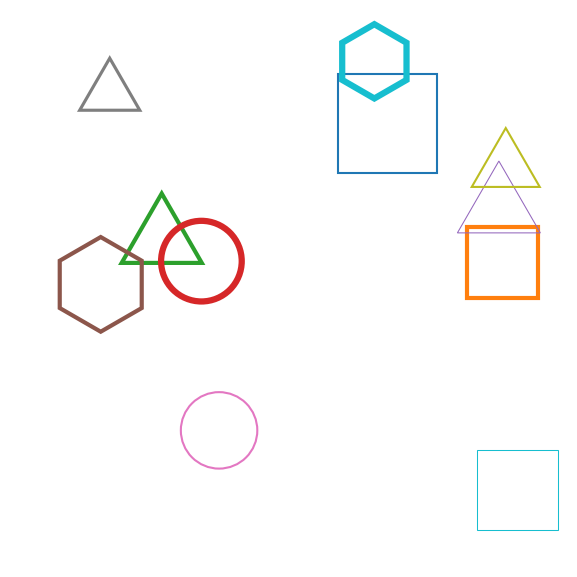[{"shape": "square", "thickness": 1, "radius": 0.43, "center": [0.671, 0.785]}, {"shape": "square", "thickness": 2, "radius": 0.31, "center": [0.869, 0.544]}, {"shape": "triangle", "thickness": 2, "radius": 0.4, "center": [0.28, 0.584]}, {"shape": "circle", "thickness": 3, "radius": 0.35, "center": [0.349, 0.547]}, {"shape": "triangle", "thickness": 0.5, "radius": 0.41, "center": [0.864, 0.637]}, {"shape": "hexagon", "thickness": 2, "radius": 0.41, "center": [0.174, 0.507]}, {"shape": "circle", "thickness": 1, "radius": 0.33, "center": [0.379, 0.254]}, {"shape": "triangle", "thickness": 1.5, "radius": 0.3, "center": [0.19, 0.838]}, {"shape": "triangle", "thickness": 1, "radius": 0.34, "center": [0.876, 0.709]}, {"shape": "square", "thickness": 0.5, "radius": 0.35, "center": [0.896, 0.15]}, {"shape": "hexagon", "thickness": 3, "radius": 0.32, "center": [0.648, 0.893]}]